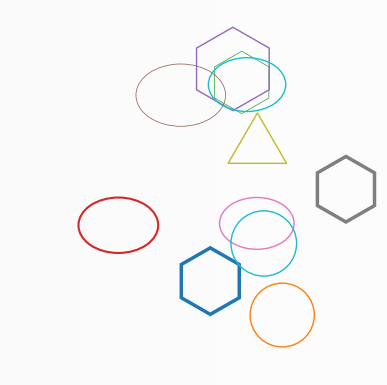[{"shape": "hexagon", "thickness": 2.5, "radius": 0.43, "center": [0.543, 0.27]}, {"shape": "circle", "thickness": 1, "radius": 0.41, "center": [0.728, 0.182]}, {"shape": "hexagon", "thickness": 0.5, "radius": 0.4, "center": [0.624, 0.786]}, {"shape": "oval", "thickness": 1.5, "radius": 0.51, "center": [0.305, 0.415]}, {"shape": "hexagon", "thickness": 1, "radius": 0.54, "center": [0.601, 0.821]}, {"shape": "oval", "thickness": 0.5, "radius": 0.58, "center": [0.466, 0.753]}, {"shape": "oval", "thickness": 1, "radius": 0.48, "center": [0.663, 0.42]}, {"shape": "hexagon", "thickness": 2.5, "radius": 0.43, "center": [0.893, 0.509]}, {"shape": "triangle", "thickness": 1, "radius": 0.44, "center": [0.664, 0.619]}, {"shape": "circle", "thickness": 1, "radius": 0.42, "center": [0.681, 0.368]}, {"shape": "oval", "thickness": 1, "radius": 0.5, "center": [0.638, 0.78]}]